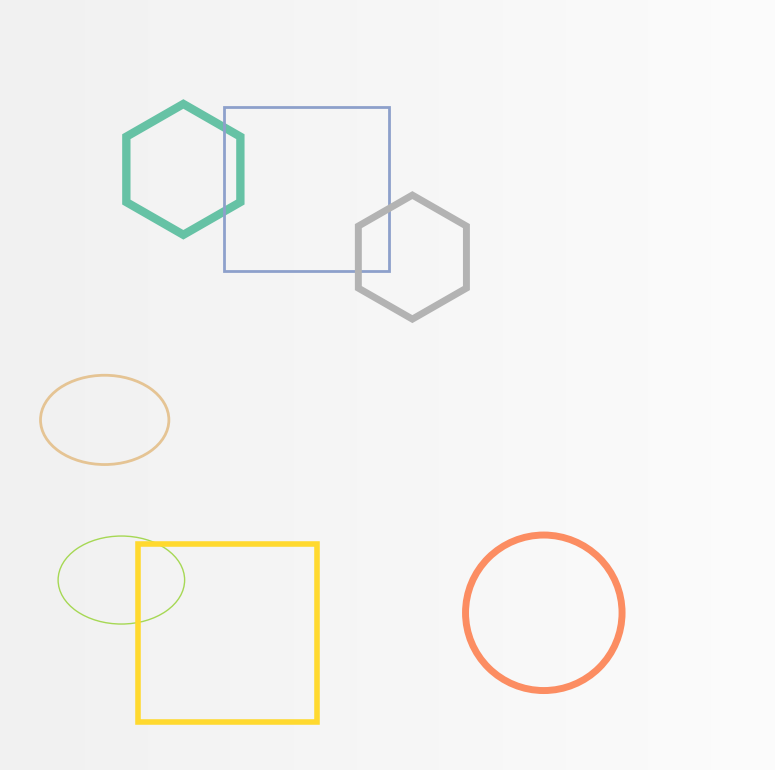[{"shape": "hexagon", "thickness": 3, "radius": 0.42, "center": [0.237, 0.78]}, {"shape": "circle", "thickness": 2.5, "radius": 0.5, "center": [0.702, 0.204]}, {"shape": "square", "thickness": 1, "radius": 0.53, "center": [0.395, 0.754]}, {"shape": "oval", "thickness": 0.5, "radius": 0.41, "center": [0.157, 0.247]}, {"shape": "square", "thickness": 2, "radius": 0.58, "center": [0.293, 0.178]}, {"shape": "oval", "thickness": 1, "radius": 0.41, "center": [0.135, 0.455]}, {"shape": "hexagon", "thickness": 2.5, "radius": 0.4, "center": [0.532, 0.666]}]